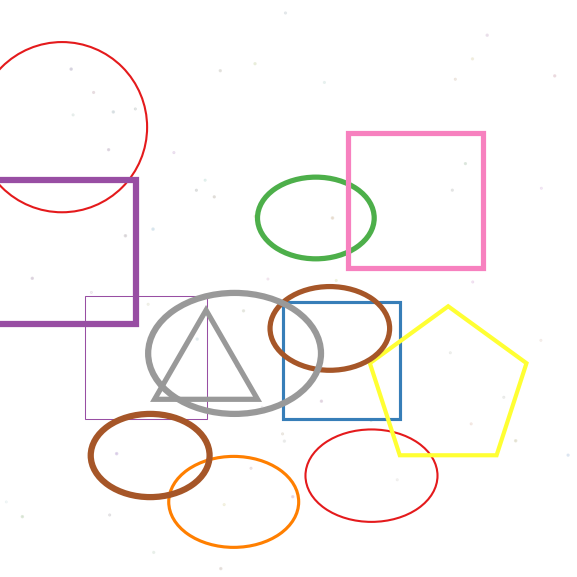[{"shape": "oval", "thickness": 1, "radius": 0.57, "center": [0.643, 0.175]}, {"shape": "circle", "thickness": 1, "radius": 0.74, "center": [0.107, 0.779]}, {"shape": "square", "thickness": 1.5, "radius": 0.5, "center": [0.591, 0.375]}, {"shape": "oval", "thickness": 2.5, "radius": 0.51, "center": [0.547, 0.622]}, {"shape": "square", "thickness": 3, "radius": 0.62, "center": [0.111, 0.563]}, {"shape": "square", "thickness": 0.5, "radius": 0.53, "center": [0.252, 0.38]}, {"shape": "oval", "thickness": 1.5, "radius": 0.56, "center": [0.405, 0.13]}, {"shape": "pentagon", "thickness": 2, "radius": 0.71, "center": [0.776, 0.326]}, {"shape": "oval", "thickness": 2.5, "radius": 0.52, "center": [0.571, 0.43]}, {"shape": "oval", "thickness": 3, "radius": 0.51, "center": [0.26, 0.21]}, {"shape": "square", "thickness": 2.5, "radius": 0.58, "center": [0.719, 0.652]}, {"shape": "triangle", "thickness": 2.5, "radius": 0.51, "center": [0.357, 0.359]}, {"shape": "oval", "thickness": 3, "radius": 0.75, "center": [0.406, 0.387]}]